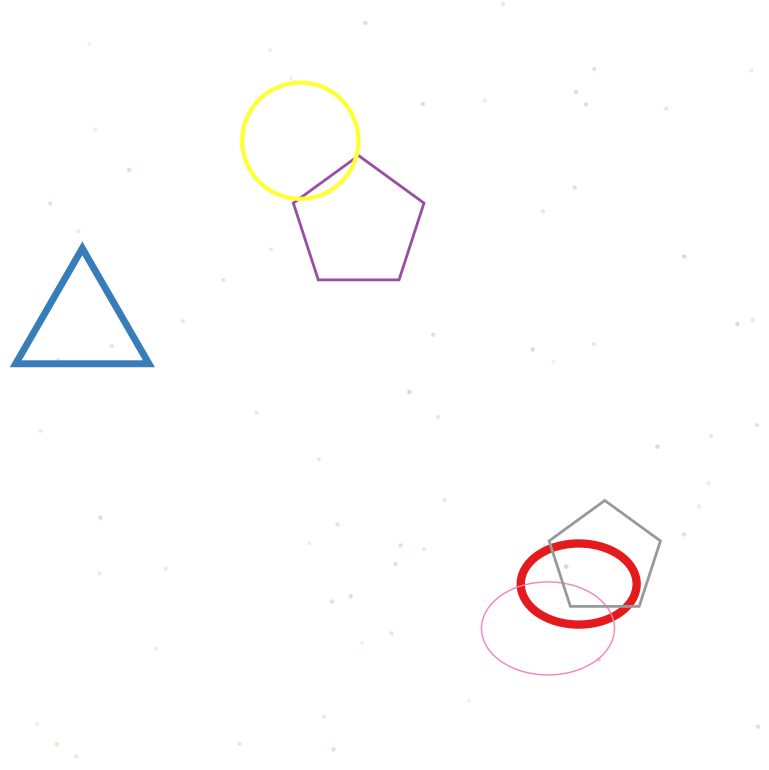[{"shape": "oval", "thickness": 3, "radius": 0.38, "center": [0.752, 0.242]}, {"shape": "triangle", "thickness": 2.5, "radius": 0.5, "center": [0.107, 0.578]}, {"shape": "pentagon", "thickness": 1, "radius": 0.45, "center": [0.466, 0.709]}, {"shape": "circle", "thickness": 1.5, "radius": 0.38, "center": [0.39, 0.817]}, {"shape": "oval", "thickness": 0.5, "radius": 0.43, "center": [0.712, 0.184]}, {"shape": "pentagon", "thickness": 1, "radius": 0.38, "center": [0.785, 0.274]}]